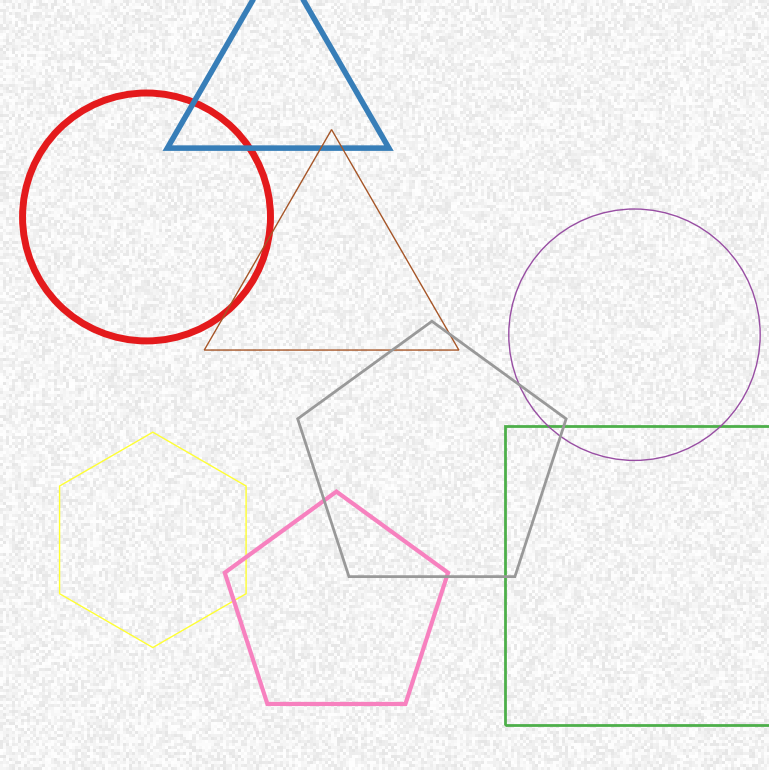[{"shape": "circle", "thickness": 2.5, "radius": 0.8, "center": [0.19, 0.718]}, {"shape": "triangle", "thickness": 2, "radius": 0.83, "center": [0.361, 0.891]}, {"shape": "square", "thickness": 1, "radius": 0.97, "center": [0.849, 0.253]}, {"shape": "circle", "thickness": 0.5, "radius": 0.82, "center": [0.824, 0.565]}, {"shape": "hexagon", "thickness": 0.5, "radius": 0.7, "center": [0.198, 0.299]}, {"shape": "triangle", "thickness": 0.5, "radius": 0.95, "center": [0.431, 0.641]}, {"shape": "pentagon", "thickness": 1.5, "radius": 0.76, "center": [0.437, 0.209]}, {"shape": "pentagon", "thickness": 1, "radius": 0.92, "center": [0.561, 0.399]}]